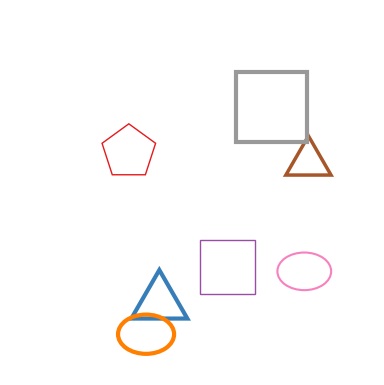[{"shape": "pentagon", "thickness": 1, "radius": 0.37, "center": [0.335, 0.605]}, {"shape": "triangle", "thickness": 3, "radius": 0.42, "center": [0.414, 0.215]}, {"shape": "square", "thickness": 1, "radius": 0.36, "center": [0.591, 0.306]}, {"shape": "oval", "thickness": 3, "radius": 0.36, "center": [0.379, 0.132]}, {"shape": "triangle", "thickness": 2.5, "radius": 0.34, "center": [0.801, 0.579]}, {"shape": "oval", "thickness": 1.5, "radius": 0.35, "center": [0.79, 0.295]}, {"shape": "square", "thickness": 3, "radius": 0.46, "center": [0.705, 0.721]}]